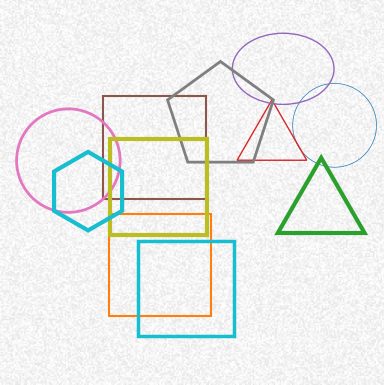[{"shape": "circle", "thickness": 0.5, "radius": 0.54, "center": [0.869, 0.674]}, {"shape": "square", "thickness": 1.5, "radius": 0.66, "center": [0.416, 0.311]}, {"shape": "triangle", "thickness": 3, "radius": 0.65, "center": [0.834, 0.46]}, {"shape": "triangle", "thickness": 1, "radius": 0.52, "center": [0.706, 0.636]}, {"shape": "oval", "thickness": 1, "radius": 0.66, "center": [0.735, 0.821]}, {"shape": "square", "thickness": 1.5, "radius": 0.67, "center": [0.401, 0.616]}, {"shape": "circle", "thickness": 2, "radius": 0.67, "center": [0.178, 0.583]}, {"shape": "pentagon", "thickness": 2, "radius": 0.72, "center": [0.573, 0.696]}, {"shape": "square", "thickness": 3, "radius": 0.63, "center": [0.412, 0.515]}, {"shape": "square", "thickness": 2.5, "radius": 0.62, "center": [0.483, 0.25]}, {"shape": "hexagon", "thickness": 3, "radius": 0.51, "center": [0.229, 0.503]}]